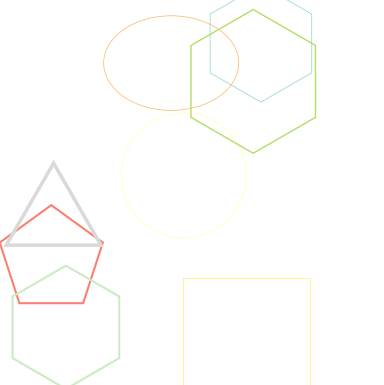[{"shape": "hexagon", "thickness": 0.5, "radius": 0.76, "center": [0.678, 0.887]}, {"shape": "circle", "thickness": 0.5, "radius": 0.81, "center": [0.477, 0.544]}, {"shape": "pentagon", "thickness": 1.5, "radius": 0.7, "center": [0.133, 0.326]}, {"shape": "oval", "thickness": 0.5, "radius": 0.88, "center": [0.445, 0.836]}, {"shape": "hexagon", "thickness": 1, "radius": 0.93, "center": [0.658, 0.789]}, {"shape": "triangle", "thickness": 2.5, "radius": 0.71, "center": [0.139, 0.434]}, {"shape": "hexagon", "thickness": 1.5, "radius": 0.8, "center": [0.171, 0.15]}, {"shape": "square", "thickness": 0.5, "radius": 0.83, "center": [0.64, 0.112]}]